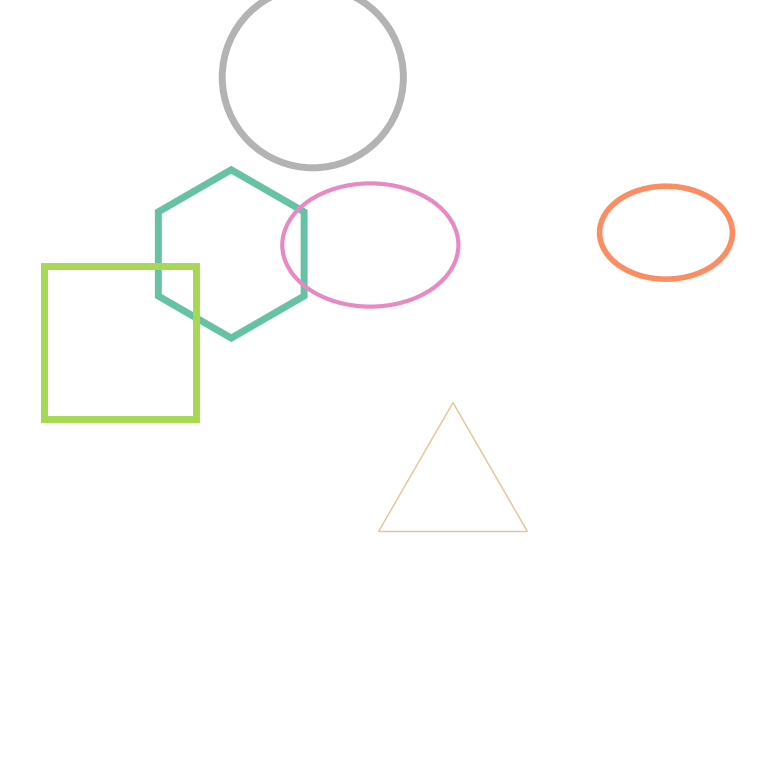[{"shape": "hexagon", "thickness": 2.5, "radius": 0.55, "center": [0.3, 0.67]}, {"shape": "oval", "thickness": 2, "radius": 0.43, "center": [0.865, 0.698]}, {"shape": "oval", "thickness": 1.5, "radius": 0.57, "center": [0.481, 0.682]}, {"shape": "square", "thickness": 2.5, "radius": 0.5, "center": [0.156, 0.556]}, {"shape": "triangle", "thickness": 0.5, "radius": 0.56, "center": [0.588, 0.366]}, {"shape": "circle", "thickness": 2.5, "radius": 0.59, "center": [0.406, 0.9]}]